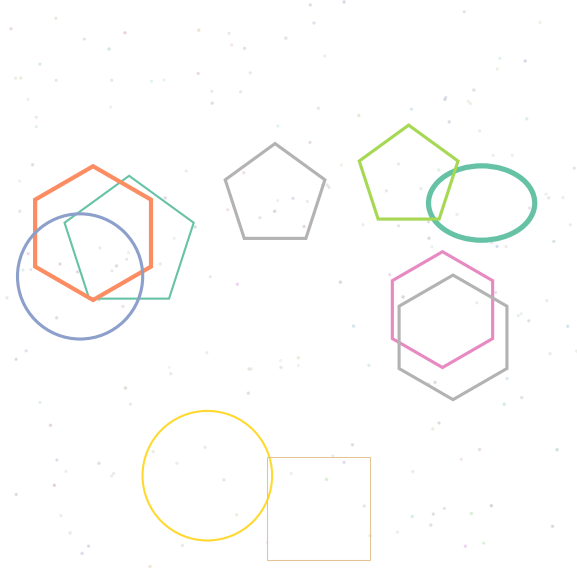[{"shape": "pentagon", "thickness": 1, "radius": 0.59, "center": [0.224, 0.577]}, {"shape": "oval", "thickness": 2.5, "radius": 0.46, "center": [0.834, 0.648]}, {"shape": "hexagon", "thickness": 2, "radius": 0.58, "center": [0.161, 0.595]}, {"shape": "circle", "thickness": 1.5, "radius": 0.54, "center": [0.139, 0.52]}, {"shape": "hexagon", "thickness": 1.5, "radius": 0.5, "center": [0.766, 0.463]}, {"shape": "pentagon", "thickness": 1.5, "radius": 0.45, "center": [0.708, 0.693]}, {"shape": "circle", "thickness": 1, "radius": 0.56, "center": [0.359, 0.175]}, {"shape": "square", "thickness": 0.5, "radius": 0.45, "center": [0.551, 0.118]}, {"shape": "hexagon", "thickness": 1.5, "radius": 0.54, "center": [0.784, 0.415]}, {"shape": "pentagon", "thickness": 1.5, "radius": 0.45, "center": [0.476, 0.66]}]